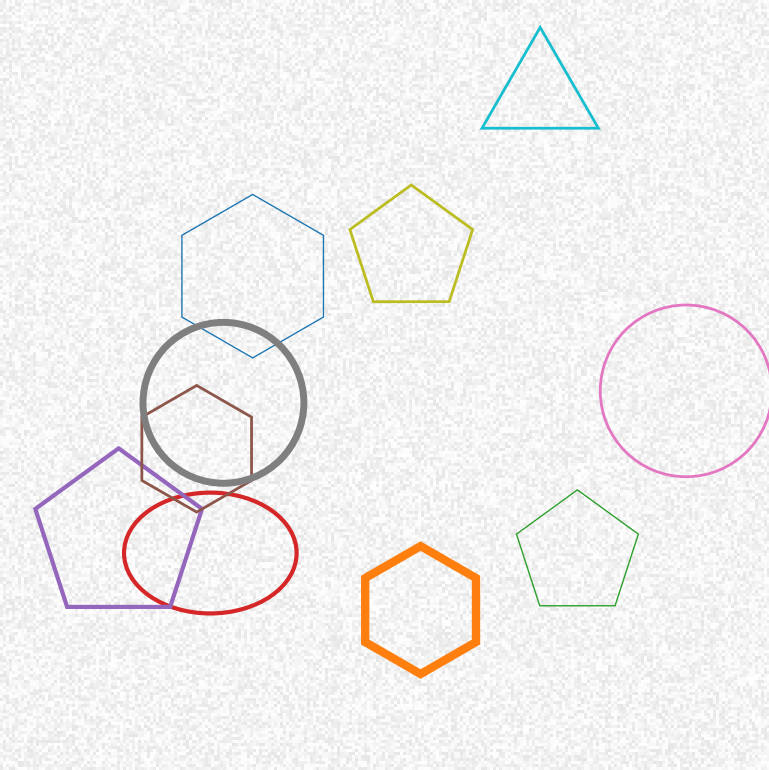[{"shape": "hexagon", "thickness": 0.5, "radius": 0.53, "center": [0.328, 0.641]}, {"shape": "hexagon", "thickness": 3, "radius": 0.42, "center": [0.546, 0.208]}, {"shape": "pentagon", "thickness": 0.5, "radius": 0.42, "center": [0.75, 0.281]}, {"shape": "oval", "thickness": 1.5, "radius": 0.56, "center": [0.273, 0.282]}, {"shape": "pentagon", "thickness": 1.5, "radius": 0.57, "center": [0.154, 0.304]}, {"shape": "hexagon", "thickness": 1, "radius": 0.41, "center": [0.255, 0.417]}, {"shape": "circle", "thickness": 1, "radius": 0.56, "center": [0.891, 0.492]}, {"shape": "circle", "thickness": 2.5, "radius": 0.52, "center": [0.29, 0.477]}, {"shape": "pentagon", "thickness": 1, "radius": 0.42, "center": [0.534, 0.676]}, {"shape": "triangle", "thickness": 1, "radius": 0.44, "center": [0.702, 0.877]}]